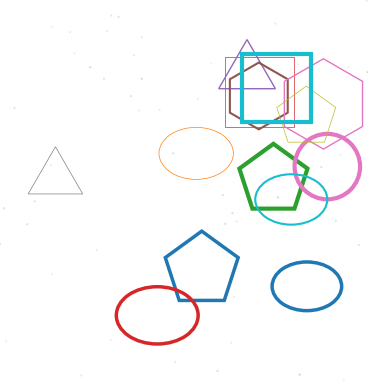[{"shape": "oval", "thickness": 2.5, "radius": 0.45, "center": [0.797, 0.256]}, {"shape": "pentagon", "thickness": 2.5, "radius": 0.5, "center": [0.524, 0.3]}, {"shape": "oval", "thickness": 0.5, "radius": 0.48, "center": [0.51, 0.602]}, {"shape": "pentagon", "thickness": 3, "radius": 0.46, "center": [0.71, 0.533]}, {"shape": "square", "thickness": 0.5, "radius": 0.45, "center": [0.675, 0.76]}, {"shape": "oval", "thickness": 2.5, "radius": 0.53, "center": [0.408, 0.181]}, {"shape": "triangle", "thickness": 1, "radius": 0.43, "center": [0.642, 0.812]}, {"shape": "hexagon", "thickness": 1.5, "radius": 0.43, "center": [0.672, 0.751]}, {"shape": "circle", "thickness": 3, "radius": 0.43, "center": [0.85, 0.567]}, {"shape": "hexagon", "thickness": 1, "radius": 0.59, "center": [0.84, 0.73]}, {"shape": "triangle", "thickness": 0.5, "radius": 0.41, "center": [0.144, 0.537]}, {"shape": "pentagon", "thickness": 0.5, "radius": 0.4, "center": [0.795, 0.696]}, {"shape": "oval", "thickness": 1.5, "radius": 0.47, "center": [0.757, 0.482]}, {"shape": "square", "thickness": 3, "radius": 0.44, "center": [0.718, 0.771]}]